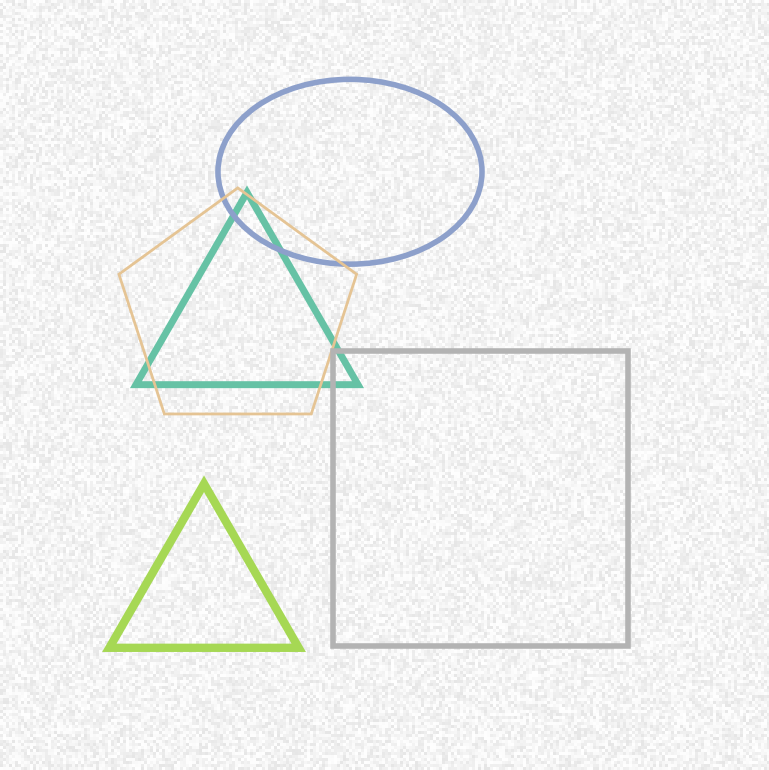[{"shape": "triangle", "thickness": 2.5, "radius": 0.83, "center": [0.321, 0.584]}, {"shape": "oval", "thickness": 2, "radius": 0.86, "center": [0.455, 0.777]}, {"shape": "triangle", "thickness": 3, "radius": 0.71, "center": [0.265, 0.23]}, {"shape": "pentagon", "thickness": 1, "radius": 0.81, "center": [0.309, 0.594]}, {"shape": "square", "thickness": 2, "radius": 0.96, "center": [0.624, 0.353]}]